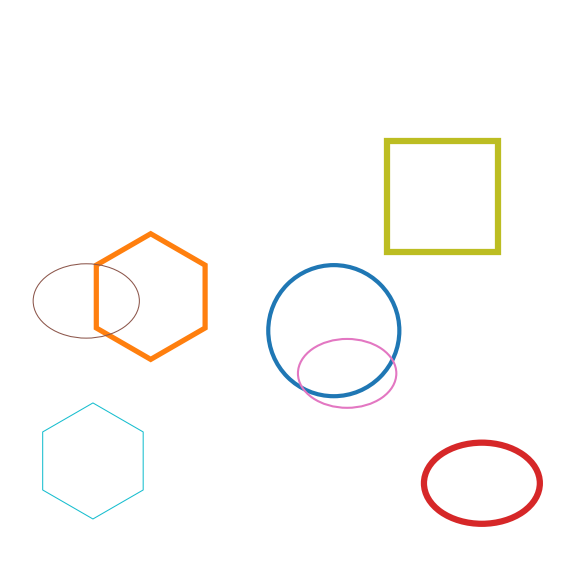[{"shape": "circle", "thickness": 2, "radius": 0.57, "center": [0.578, 0.427]}, {"shape": "hexagon", "thickness": 2.5, "radius": 0.54, "center": [0.261, 0.486]}, {"shape": "oval", "thickness": 3, "radius": 0.5, "center": [0.834, 0.162]}, {"shape": "oval", "thickness": 0.5, "radius": 0.46, "center": [0.149, 0.478]}, {"shape": "oval", "thickness": 1, "radius": 0.43, "center": [0.601, 0.353]}, {"shape": "square", "thickness": 3, "radius": 0.48, "center": [0.767, 0.66]}, {"shape": "hexagon", "thickness": 0.5, "radius": 0.5, "center": [0.161, 0.201]}]